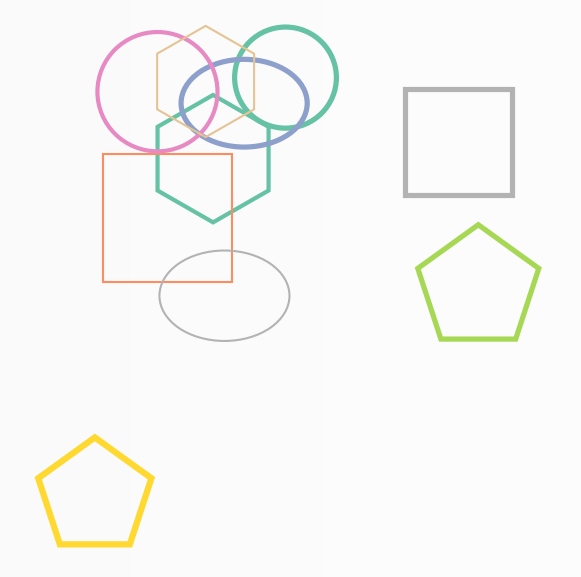[{"shape": "hexagon", "thickness": 2, "radius": 0.55, "center": [0.367, 0.724]}, {"shape": "circle", "thickness": 2.5, "radius": 0.44, "center": [0.491, 0.865]}, {"shape": "square", "thickness": 1, "radius": 0.56, "center": [0.288, 0.622]}, {"shape": "oval", "thickness": 2.5, "radius": 0.54, "center": [0.42, 0.82]}, {"shape": "circle", "thickness": 2, "radius": 0.52, "center": [0.271, 0.84]}, {"shape": "pentagon", "thickness": 2.5, "radius": 0.55, "center": [0.823, 0.501]}, {"shape": "pentagon", "thickness": 3, "radius": 0.51, "center": [0.163, 0.139]}, {"shape": "hexagon", "thickness": 1, "radius": 0.48, "center": [0.354, 0.858]}, {"shape": "square", "thickness": 2.5, "radius": 0.46, "center": [0.788, 0.753]}, {"shape": "oval", "thickness": 1, "radius": 0.56, "center": [0.386, 0.487]}]